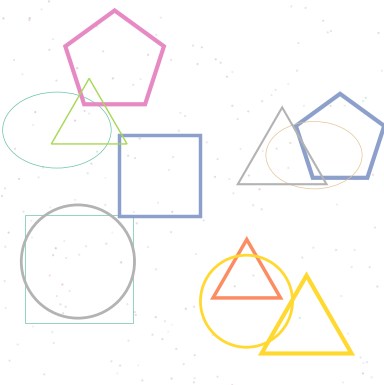[{"shape": "oval", "thickness": 0.5, "radius": 0.7, "center": [0.148, 0.662]}, {"shape": "square", "thickness": 0.5, "radius": 0.7, "center": [0.206, 0.301]}, {"shape": "triangle", "thickness": 2.5, "radius": 0.51, "center": [0.641, 0.277]}, {"shape": "square", "thickness": 2.5, "radius": 0.53, "center": [0.413, 0.544]}, {"shape": "pentagon", "thickness": 3, "radius": 0.6, "center": [0.883, 0.636]}, {"shape": "pentagon", "thickness": 3, "radius": 0.67, "center": [0.298, 0.838]}, {"shape": "triangle", "thickness": 1, "radius": 0.57, "center": [0.232, 0.683]}, {"shape": "circle", "thickness": 2, "radius": 0.6, "center": [0.64, 0.218]}, {"shape": "triangle", "thickness": 3, "radius": 0.68, "center": [0.796, 0.149]}, {"shape": "oval", "thickness": 0.5, "radius": 0.62, "center": [0.816, 0.597]}, {"shape": "circle", "thickness": 2, "radius": 0.74, "center": [0.202, 0.321]}, {"shape": "triangle", "thickness": 1.5, "radius": 0.66, "center": [0.733, 0.588]}]